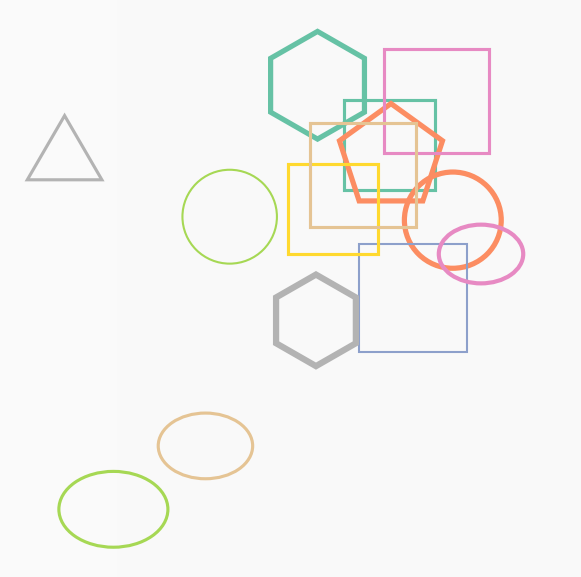[{"shape": "square", "thickness": 1.5, "radius": 0.39, "center": [0.67, 0.748]}, {"shape": "hexagon", "thickness": 2.5, "radius": 0.47, "center": [0.546, 0.852]}, {"shape": "pentagon", "thickness": 2.5, "radius": 0.47, "center": [0.673, 0.727]}, {"shape": "circle", "thickness": 2.5, "radius": 0.42, "center": [0.779, 0.618]}, {"shape": "square", "thickness": 1, "radius": 0.47, "center": [0.71, 0.483]}, {"shape": "oval", "thickness": 2, "radius": 0.36, "center": [0.828, 0.559]}, {"shape": "square", "thickness": 1.5, "radius": 0.45, "center": [0.751, 0.824]}, {"shape": "circle", "thickness": 1, "radius": 0.41, "center": [0.395, 0.624]}, {"shape": "oval", "thickness": 1.5, "radius": 0.47, "center": [0.195, 0.117]}, {"shape": "square", "thickness": 1.5, "radius": 0.39, "center": [0.573, 0.638]}, {"shape": "square", "thickness": 1.5, "radius": 0.45, "center": [0.625, 0.696]}, {"shape": "oval", "thickness": 1.5, "radius": 0.41, "center": [0.353, 0.227]}, {"shape": "hexagon", "thickness": 3, "radius": 0.4, "center": [0.544, 0.444]}, {"shape": "triangle", "thickness": 1.5, "radius": 0.37, "center": [0.111, 0.725]}]